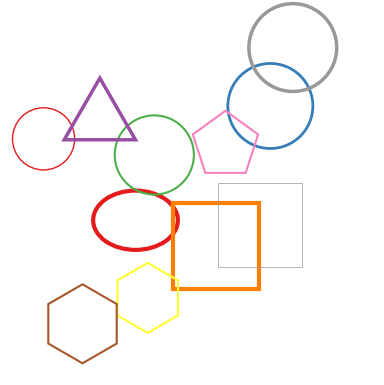[{"shape": "oval", "thickness": 3, "radius": 0.55, "center": [0.352, 0.428]}, {"shape": "circle", "thickness": 1, "radius": 0.4, "center": [0.113, 0.639]}, {"shape": "circle", "thickness": 2, "radius": 0.55, "center": [0.702, 0.725]}, {"shape": "circle", "thickness": 1.5, "radius": 0.51, "center": [0.401, 0.598]}, {"shape": "triangle", "thickness": 2.5, "radius": 0.53, "center": [0.259, 0.69]}, {"shape": "square", "thickness": 3, "radius": 0.56, "center": [0.56, 0.361]}, {"shape": "hexagon", "thickness": 1.5, "radius": 0.45, "center": [0.384, 0.226]}, {"shape": "hexagon", "thickness": 1.5, "radius": 0.51, "center": [0.214, 0.159]}, {"shape": "pentagon", "thickness": 1.5, "radius": 0.45, "center": [0.586, 0.623]}, {"shape": "circle", "thickness": 2.5, "radius": 0.57, "center": [0.761, 0.876]}, {"shape": "square", "thickness": 0.5, "radius": 0.54, "center": [0.676, 0.415]}]